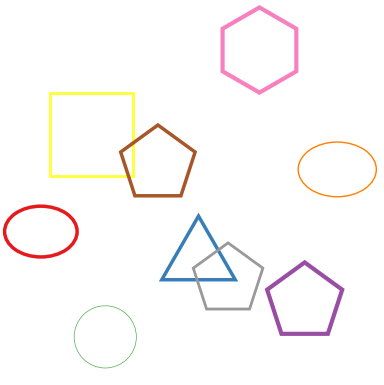[{"shape": "oval", "thickness": 2.5, "radius": 0.47, "center": [0.106, 0.399]}, {"shape": "triangle", "thickness": 2.5, "radius": 0.55, "center": [0.516, 0.329]}, {"shape": "circle", "thickness": 0.5, "radius": 0.4, "center": [0.273, 0.125]}, {"shape": "pentagon", "thickness": 3, "radius": 0.51, "center": [0.791, 0.216]}, {"shape": "oval", "thickness": 1, "radius": 0.51, "center": [0.876, 0.56]}, {"shape": "square", "thickness": 2, "radius": 0.54, "center": [0.238, 0.651]}, {"shape": "pentagon", "thickness": 2.5, "radius": 0.51, "center": [0.41, 0.574]}, {"shape": "hexagon", "thickness": 3, "radius": 0.55, "center": [0.674, 0.87]}, {"shape": "pentagon", "thickness": 2, "radius": 0.48, "center": [0.592, 0.274]}]